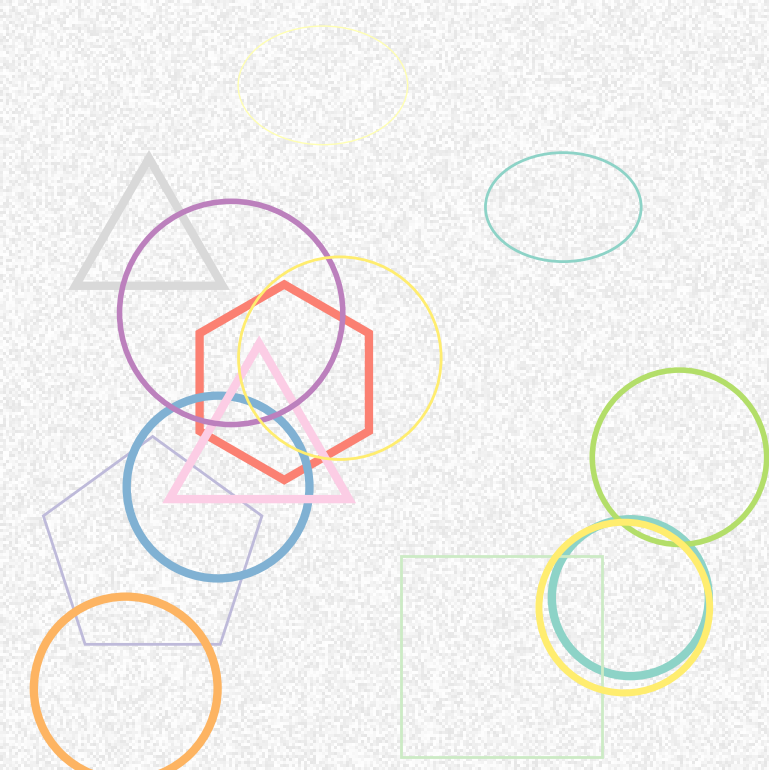[{"shape": "oval", "thickness": 1, "radius": 0.51, "center": [0.732, 0.731]}, {"shape": "circle", "thickness": 3, "radius": 0.51, "center": [0.819, 0.224]}, {"shape": "oval", "thickness": 0.5, "radius": 0.55, "center": [0.419, 0.889]}, {"shape": "pentagon", "thickness": 1, "radius": 0.75, "center": [0.198, 0.284]}, {"shape": "hexagon", "thickness": 3, "radius": 0.63, "center": [0.369, 0.504]}, {"shape": "circle", "thickness": 3, "radius": 0.59, "center": [0.283, 0.367]}, {"shape": "circle", "thickness": 3, "radius": 0.6, "center": [0.163, 0.106]}, {"shape": "circle", "thickness": 2, "radius": 0.57, "center": [0.882, 0.406]}, {"shape": "triangle", "thickness": 3, "radius": 0.67, "center": [0.337, 0.419]}, {"shape": "triangle", "thickness": 3, "radius": 0.55, "center": [0.194, 0.684]}, {"shape": "circle", "thickness": 2, "radius": 0.72, "center": [0.3, 0.594]}, {"shape": "square", "thickness": 1, "radius": 0.65, "center": [0.651, 0.147]}, {"shape": "circle", "thickness": 1, "radius": 0.66, "center": [0.441, 0.535]}, {"shape": "circle", "thickness": 2.5, "radius": 0.55, "center": [0.811, 0.211]}]